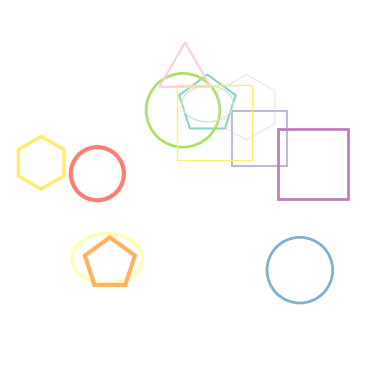[{"shape": "pentagon", "thickness": 1.5, "radius": 0.39, "center": [0.539, 0.729]}, {"shape": "oval", "thickness": 2.5, "radius": 0.46, "center": [0.278, 0.329]}, {"shape": "square", "thickness": 1.5, "radius": 0.36, "center": [0.675, 0.641]}, {"shape": "circle", "thickness": 3, "radius": 0.34, "center": [0.253, 0.549]}, {"shape": "circle", "thickness": 2, "radius": 0.43, "center": [0.779, 0.298]}, {"shape": "pentagon", "thickness": 3, "radius": 0.34, "center": [0.285, 0.315]}, {"shape": "circle", "thickness": 2, "radius": 0.48, "center": [0.475, 0.714]}, {"shape": "triangle", "thickness": 1.5, "radius": 0.38, "center": [0.481, 0.813]}, {"shape": "hexagon", "thickness": 0.5, "radius": 0.43, "center": [0.64, 0.721]}, {"shape": "square", "thickness": 2, "radius": 0.45, "center": [0.813, 0.574]}, {"shape": "oval", "thickness": 1, "radius": 0.33, "center": [0.539, 0.73]}, {"shape": "square", "thickness": 1, "radius": 0.49, "center": [0.556, 0.682]}, {"shape": "hexagon", "thickness": 2.5, "radius": 0.34, "center": [0.107, 0.577]}]